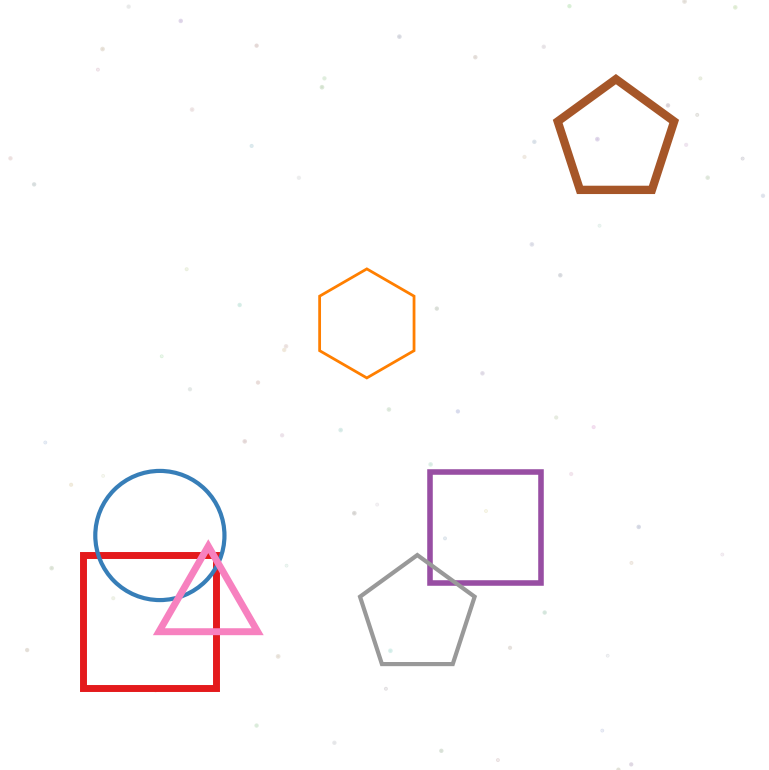[{"shape": "square", "thickness": 2.5, "radius": 0.43, "center": [0.194, 0.193]}, {"shape": "circle", "thickness": 1.5, "radius": 0.42, "center": [0.208, 0.305]}, {"shape": "square", "thickness": 2, "radius": 0.36, "center": [0.631, 0.316]}, {"shape": "hexagon", "thickness": 1, "radius": 0.35, "center": [0.476, 0.58]}, {"shape": "pentagon", "thickness": 3, "radius": 0.4, "center": [0.8, 0.818]}, {"shape": "triangle", "thickness": 2.5, "radius": 0.37, "center": [0.271, 0.217]}, {"shape": "pentagon", "thickness": 1.5, "radius": 0.39, "center": [0.542, 0.201]}]